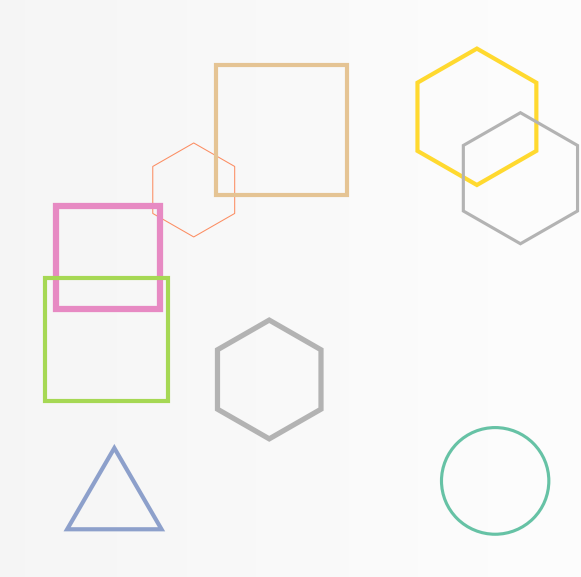[{"shape": "circle", "thickness": 1.5, "radius": 0.46, "center": [0.852, 0.166]}, {"shape": "hexagon", "thickness": 0.5, "radius": 0.41, "center": [0.333, 0.67]}, {"shape": "triangle", "thickness": 2, "radius": 0.47, "center": [0.197, 0.13]}, {"shape": "square", "thickness": 3, "radius": 0.45, "center": [0.186, 0.554]}, {"shape": "square", "thickness": 2, "radius": 0.53, "center": [0.184, 0.411]}, {"shape": "hexagon", "thickness": 2, "radius": 0.59, "center": [0.82, 0.797]}, {"shape": "square", "thickness": 2, "radius": 0.56, "center": [0.485, 0.774]}, {"shape": "hexagon", "thickness": 2.5, "radius": 0.51, "center": [0.463, 0.342]}, {"shape": "hexagon", "thickness": 1.5, "radius": 0.57, "center": [0.895, 0.691]}]